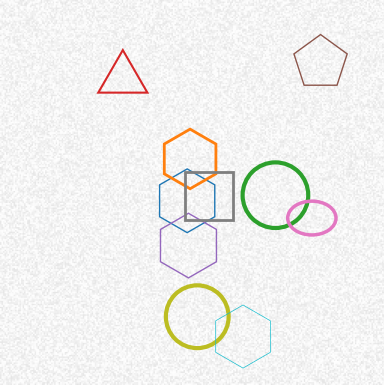[{"shape": "hexagon", "thickness": 1, "radius": 0.41, "center": [0.486, 0.478]}, {"shape": "hexagon", "thickness": 2, "radius": 0.39, "center": [0.494, 0.587]}, {"shape": "circle", "thickness": 3, "radius": 0.43, "center": [0.715, 0.493]}, {"shape": "triangle", "thickness": 1.5, "radius": 0.37, "center": [0.319, 0.796]}, {"shape": "hexagon", "thickness": 1, "radius": 0.42, "center": [0.49, 0.362]}, {"shape": "pentagon", "thickness": 1, "radius": 0.36, "center": [0.833, 0.837]}, {"shape": "oval", "thickness": 2.5, "radius": 0.31, "center": [0.81, 0.434]}, {"shape": "square", "thickness": 2, "radius": 0.31, "center": [0.543, 0.492]}, {"shape": "circle", "thickness": 3, "radius": 0.41, "center": [0.512, 0.177]}, {"shape": "hexagon", "thickness": 0.5, "radius": 0.41, "center": [0.631, 0.126]}]